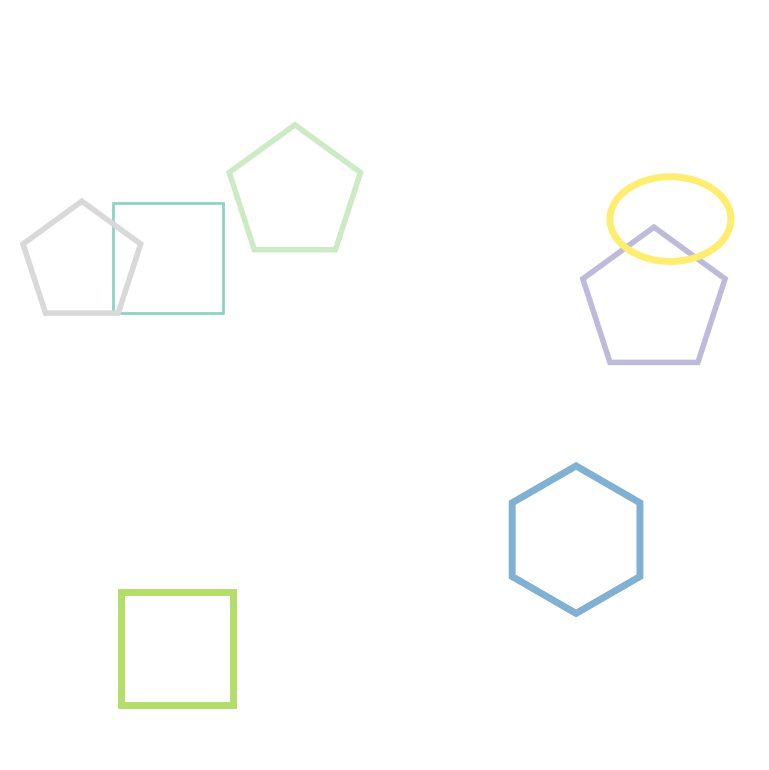[{"shape": "square", "thickness": 1, "radius": 0.36, "center": [0.218, 0.665]}, {"shape": "pentagon", "thickness": 2, "radius": 0.49, "center": [0.849, 0.608]}, {"shape": "hexagon", "thickness": 2.5, "radius": 0.48, "center": [0.748, 0.299]}, {"shape": "square", "thickness": 2.5, "radius": 0.36, "center": [0.23, 0.158]}, {"shape": "pentagon", "thickness": 2, "radius": 0.4, "center": [0.106, 0.658]}, {"shape": "pentagon", "thickness": 2, "radius": 0.45, "center": [0.383, 0.748]}, {"shape": "oval", "thickness": 2.5, "radius": 0.39, "center": [0.871, 0.715]}]